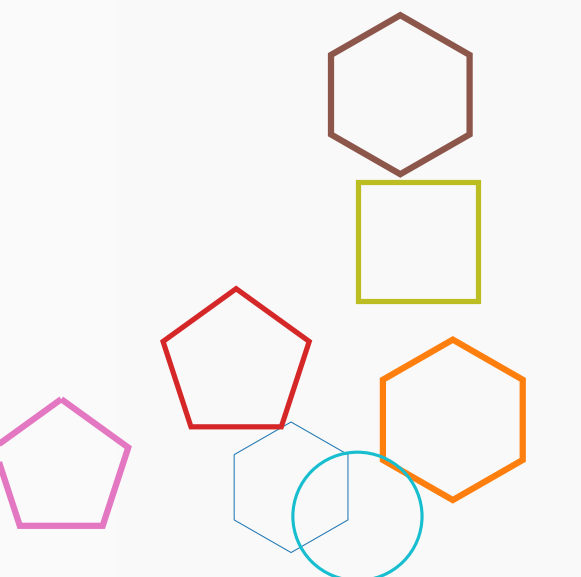[{"shape": "hexagon", "thickness": 0.5, "radius": 0.57, "center": [0.501, 0.155]}, {"shape": "hexagon", "thickness": 3, "radius": 0.69, "center": [0.779, 0.272]}, {"shape": "pentagon", "thickness": 2.5, "radius": 0.66, "center": [0.406, 0.367]}, {"shape": "hexagon", "thickness": 3, "radius": 0.69, "center": [0.689, 0.835]}, {"shape": "pentagon", "thickness": 3, "radius": 0.61, "center": [0.105, 0.187]}, {"shape": "square", "thickness": 2.5, "radius": 0.52, "center": [0.719, 0.581]}, {"shape": "circle", "thickness": 1.5, "radius": 0.56, "center": [0.615, 0.105]}]